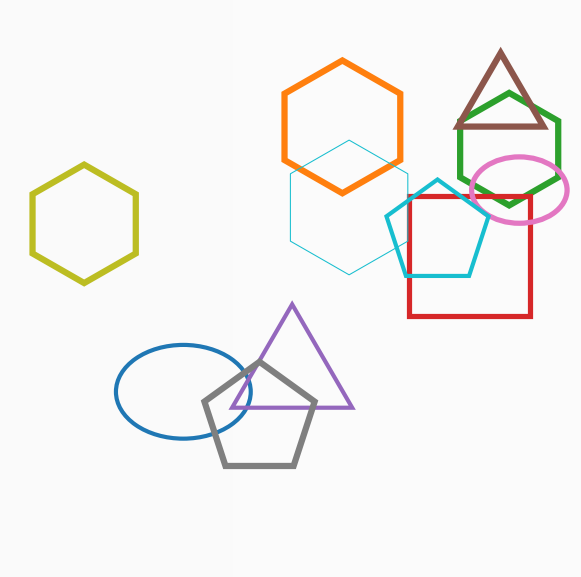[{"shape": "oval", "thickness": 2, "radius": 0.58, "center": [0.315, 0.321]}, {"shape": "hexagon", "thickness": 3, "radius": 0.57, "center": [0.589, 0.779]}, {"shape": "hexagon", "thickness": 3, "radius": 0.49, "center": [0.876, 0.741]}, {"shape": "square", "thickness": 2.5, "radius": 0.52, "center": [0.808, 0.556]}, {"shape": "triangle", "thickness": 2, "radius": 0.6, "center": [0.503, 0.353]}, {"shape": "triangle", "thickness": 3, "radius": 0.42, "center": [0.861, 0.822]}, {"shape": "oval", "thickness": 2.5, "radius": 0.41, "center": [0.894, 0.67]}, {"shape": "pentagon", "thickness": 3, "radius": 0.5, "center": [0.447, 0.273]}, {"shape": "hexagon", "thickness": 3, "radius": 0.51, "center": [0.145, 0.612]}, {"shape": "pentagon", "thickness": 2, "radius": 0.46, "center": [0.753, 0.596]}, {"shape": "hexagon", "thickness": 0.5, "radius": 0.58, "center": [0.601, 0.64]}]